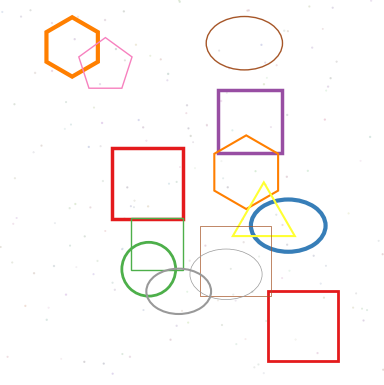[{"shape": "square", "thickness": 2.5, "radius": 0.46, "center": [0.383, 0.522]}, {"shape": "square", "thickness": 2, "radius": 0.45, "center": [0.787, 0.154]}, {"shape": "oval", "thickness": 3, "radius": 0.48, "center": [0.749, 0.414]}, {"shape": "circle", "thickness": 2, "radius": 0.35, "center": [0.386, 0.301]}, {"shape": "square", "thickness": 1, "radius": 0.34, "center": [0.407, 0.366]}, {"shape": "square", "thickness": 2.5, "radius": 0.41, "center": [0.65, 0.685]}, {"shape": "hexagon", "thickness": 1.5, "radius": 0.48, "center": [0.64, 0.553]}, {"shape": "hexagon", "thickness": 3, "radius": 0.39, "center": [0.187, 0.878]}, {"shape": "triangle", "thickness": 1.5, "radius": 0.47, "center": [0.685, 0.433]}, {"shape": "oval", "thickness": 1, "radius": 0.5, "center": [0.635, 0.888]}, {"shape": "square", "thickness": 0.5, "radius": 0.46, "center": [0.612, 0.322]}, {"shape": "pentagon", "thickness": 1, "radius": 0.36, "center": [0.274, 0.83]}, {"shape": "oval", "thickness": 0.5, "radius": 0.47, "center": [0.587, 0.288]}, {"shape": "oval", "thickness": 1.5, "radius": 0.42, "center": [0.464, 0.243]}]